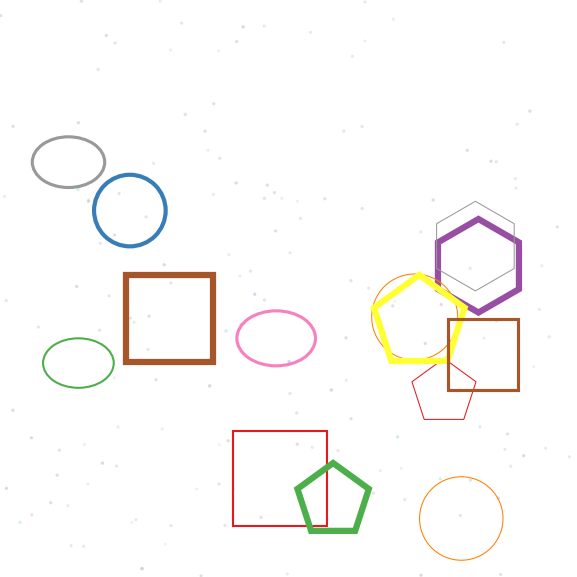[{"shape": "square", "thickness": 1, "radius": 0.41, "center": [0.485, 0.17]}, {"shape": "pentagon", "thickness": 0.5, "radius": 0.29, "center": [0.769, 0.32]}, {"shape": "circle", "thickness": 2, "radius": 0.31, "center": [0.225, 0.635]}, {"shape": "pentagon", "thickness": 3, "radius": 0.32, "center": [0.577, 0.132]}, {"shape": "oval", "thickness": 1, "radius": 0.31, "center": [0.136, 0.37]}, {"shape": "hexagon", "thickness": 3, "radius": 0.4, "center": [0.828, 0.539]}, {"shape": "circle", "thickness": 0.5, "radius": 0.37, "center": [0.718, 0.45]}, {"shape": "circle", "thickness": 0.5, "radius": 0.36, "center": [0.799, 0.101]}, {"shape": "pentagon", "thickness": 3, "radius": 0.41, "center": [0.726, 0.441]}, {"shape": "square", "thickness": 1.5, "radius": 0.31, "center": [0.836, 0.385]}, {"shape": "square", "thickness": 3, "radius": 0.38, "center": [0.294, 0.448]}, {"shape": "oval", "thickness": 1.5, "radius": 0.34, "center": [0.478, 0.413]}, {"shape": "hexagon", "thickness": 0.5, "radius": 0.39, "center": [0.823, 0.573]}, {"shape": "oval", "thickness": 1.5, "radius": 0.31, "center": [0.119, 0.718]}]